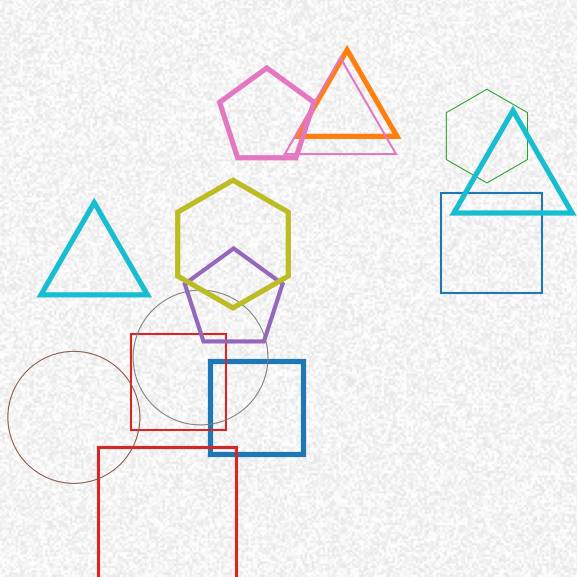[{"shape": "square", "thickness": 1, "radius": 0.44, "center": [0.851, 0.579]}, {"shape": "square", "thickness": 2.5, "radius": 0.4, "center": [0.444, 0.293]}, {"shape": "triangle", "thickness": 2.5, "radius": 0.5, "center": [0.601, 0.813]}, {"shape": "hexagon", "thickness": 0.5, "radius": 0.41, "center": [0.843, 0.763]}, {"shape": "square", "thickness": 1.5, "radius": 0.6, "center": [0.289, 0.106]}, {"shape": "square", "thickness": 1, "radius": 0.41, "center": [0.309, 0.337]}, {"shape": "pentagon", "thickness": 2, "radius": 0.45, "center": [0.405, 0.48]}, {"shape": "circle", "thickness": 0.5, "radius": 0.57, "center": [0.128, 0.276]}, {"shape": "pentagon", "thickness": 2.5, "radius": 0.43, "center": [0.462, 0.795]}, {"shape": "triangle", "thickness": 1, "radius": 0.56, "center": [0.589, 0.788]}, {"shape": "circle", "thickness": 0.5, "radius": 0.58, "center": [0.347, 0.38]}, {"shape": "hexagon", "thickness": 2.5, "radius": 0.55, "center": [0.403, 0.576]}, {"shape": "triangle", "thickness": 2.5, "radius": 0.53, "center": [0.163, 0.542]}, {"shape": "triangle", "thickness": 2.5, "radius": 0.59, "center": [0.888, 0.689]}]